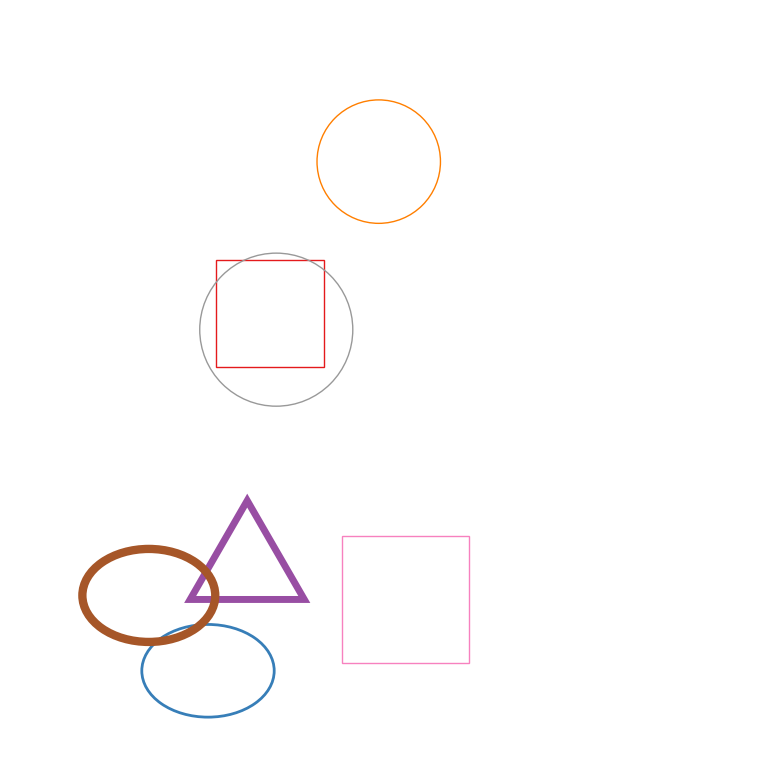[{"shape": "square", "thickness": 0.5, "radius": 0.35, "center": [0.351, 0.593]}, {"shape": "oval", "thickness": 1, "radius": 0.43, "center": [0.27, 0.129]}, {"shape": "triangle", "thickness": 2.5, "radius": 0.43, "center": [0.321, 0.264]}, {"shape": "circle", "thickness": 0.5, "radius": 0.4, "center": [0.492, 0.79]}, {"shape": "oval", "thickness": 3, "radius": 0.43, "center": [0.193, 0.227]}, {"shape": "square", "thickness": 0.5, "radius": 0.41, "center": [0.527, 0.222]}, {"shape": "circle", "thickness": 0.5, "radius": 0.5, "center": [0.359, 0.572]}]